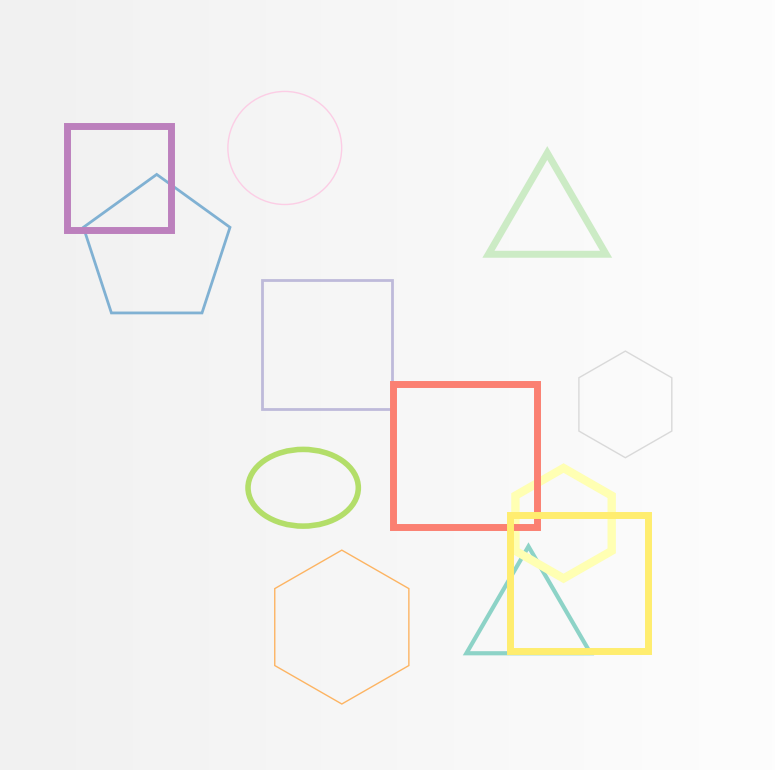[{"shape": "triangle", "thickness": 1.5, "radius": 0.46, "center": [0.682, 0.198]}, {"shape": "hexagon", "thickness": 3, "radius": 0.36, "center": [0.727, 0.32]}, {"shape": "square", "thickness": 1, "radius": 0.42, "center": [0.422, 0.552]}, {"shape": "square", "thickness": 2.5, "radius": 0.46, "center": [0.6, 0.409]}, {"shape": "pentagon", "thickness": 1, "radius": 0.5, "center": [0.202, 0.674]}, {"shape": "hexagon", "thickness": 0.5, "radius": 0.5, "center": [0.441, 0.186]}, {"shape": "oval", "thickness": 2, "radius": 0.36, "center": [0.391, 0.367]}, {"shape": "circle", "thickness": 0.5, "radius": 0.37, "center": [0.367, 0.808]}, {"shape": "hexagon", "thickness": 0.5, "radius": 0.35, "center": [0.807, 0.475]}, {"shape": "square", "thickness": 2.5, "radius": 0.34, "center": [0.154, 0.769]}, {"shape": "triangle", "thickness": 2.5, "radius": 0.44, "center": [0.706, 0.714]}, {"shape": "square", "thickness": 2.5, "radius": 0.44, "center": [0.747, 0.243]}]